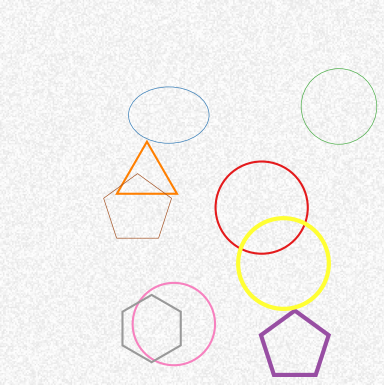[{"shape": "circle", "thickness": 1.5, "radius": 0.6, "center": [0.68, 0.461]}, {"shape": "oval", "thickness": 0.5, "radius": 0.52, "center": [0.438, 0.701]}, {"shape": "circle", "thickness": 0.5, "radius": 0.49, "center": [0.88, 0.724]}, {"shape": "pentagon", "thickness": 3, "radius": 0.46, "center": [0.766, 0.101]}, {"shape": "triangle", "thickness": 1.5, "radius": 0.45, "center": [0.382, 0.542]}, {"shape": "circle", "thickness": 3, "radius": 0.59, "center": [0.736, 0.316]}, {"shape": "pentagon", "thickness": 0.5, "radius": 0.46, "center": [0.357, 0.456]}, {"shape": "circle", "thickness": 1.5, "radius": 0.53, "center": [0.452, 0.158]}, {"shape": "hexagon", "thickness": 1.5, "radius": 0.44, "center": [0.394, 0.147]}]